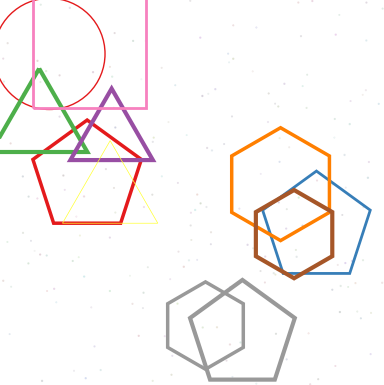[{"shape": "pentagon", "thickness": 2.5, "radius": 0.74, "center": [0.226, 0.54]}, {"shape": "circle", "thickness": 1, "radius": 0.72, "center": [0.128, 0.86]}, {"shape": "pentagon", "thickness": 2, "radius": 0.73, "center": [0.822, 0.409]}, {"shape": "triangle", "thickness": 3, "radius": 0.72, "center": [0.102, 0.677]}, {"shape": "triangle", "thickness": 3, "radius": 0.62, "center": [0.29, 0.646]}, {"shape": "hexagon", "thickness": 2.5, "radius": 0.73, "center": [0.729, 0.522]}, {"shape": "triangle", "thickness": 0.5, "radius": 0.71, "center": [0.286, 0.492]}, {"shape": "hexagon", "thickness": 3, "radius": 0.57, "center": [0.764, 0.392]}, {"shape": "square", "thickness": 2, "radius": 0.74, "center": [0.233, 0.866]}, {"shape": "pentagon", "thickness": 3, "radius": 0.72, "center": [0.63, 0.13]}, {"shape": "hexagon", "thickness": 2.5, "radius": 0.57, "center": [0.534, 0.154]}]